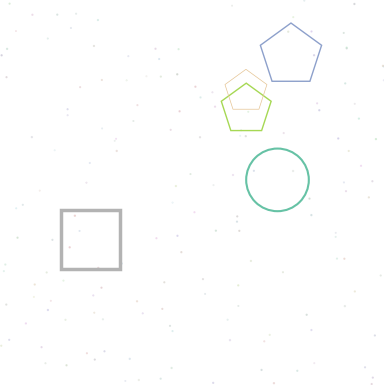[{"shape": "circle", "thickness": 1.5, "radius": 0.41, "center": [0.721, 0.533]}, {"shape": "pentagon", "thickness": 1, "radius": 0.42, "center": [0.756, 0.857]}, {"shape": "pentagon", "thickness": 1, "radius": 0.34, "center": [0.64, 0.716]}, {"shape": "pentagon", "thickness": 0.5, "radius": 0.29, "center": [0.639, 0.763]}, {"shape": "square", "thickness": 2.5, "radius": 0.38, "center": [0.235, 0.378]}]